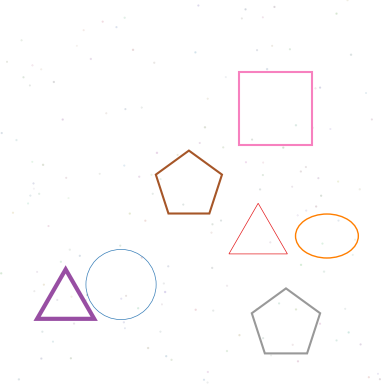[{"shape": "triangle", "thickness": 0.5, "radius": 0.44, "center": [0.671, 0.384]}, {"shape": "circle", "thickness": 0.5, "radius": 0.46, "center": [0.314, 0.261]}, {"shape": "triangle", "thickness": 3, "radius": 0.43, "center": [0.171, 0.215]}, {"shape": "oval", "thickness": 1, "radius": 0.41, "center": [0.849, 0.387]}, {"shape": "pentagon", "thickness": 1.5, "radius": 0.45, "center": [0.491, 0.519]}, {"shape": "square", "thickness": 1.5, "radius": 0.47, "center": [0.715, 0.719]}, {"shape": "pentagon", "thickness": 1.5, "radius": 0.47, "center": [0.743, 0.158]}]